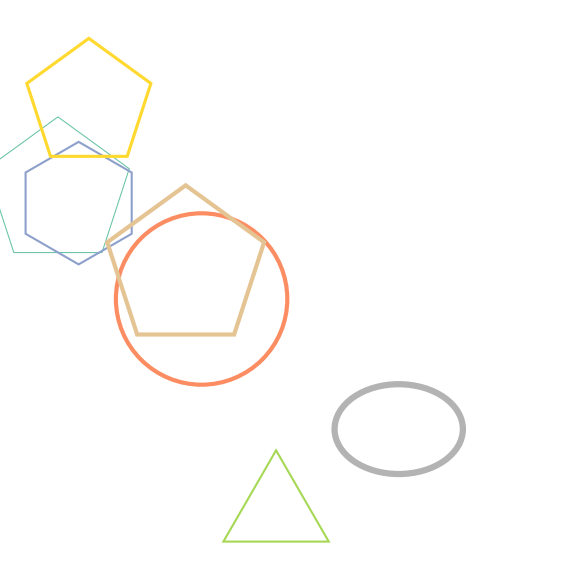[{"shape": "pentagon", "thickness": 0.5, "radius": 0.65, "center": [0.1, 0.667]}, {"shape": "circle", "thickness": 2, "radius": 0.74, "center": [0.349, 0.481]}, {"shape": "hexagon", "thickness": 1, "radius": 0.53, "center": [0.136, 0.647]}, {"shape": "triangle", "thickness": 1, "radius": 0.53, "center": [0.478, 0.114]}, {"shape": "pentagon", "thickness": 1.5, "radius": 0.56, "center": [0.154, 0.82]}, {"shape": "pentagon", "thickness": 2, "radius": 0.71, "center": [0.321, 0.535]}, {"shape": "oval", "thickness": 3, "radius": 0.56, "center": [0.69, 0.256]}]